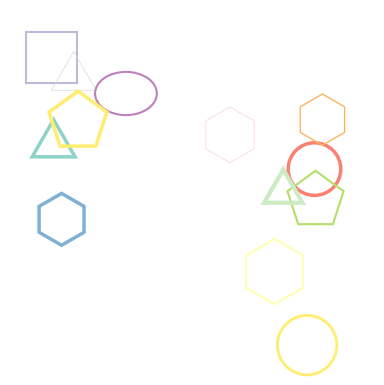[{"shape": "triangle", "thickness": 2.5, "radius": 0.32, "center": [0.139, 0.625]}, {"shape": "hexagon", "thickness": 1.5, "radius": 0.42, "center": [0.713, 0.295]}, {"shape": "square", "thickness": 1.5, "radius": 0.33, "center": [0.133, 0.85]}, {"shape": "circle", "thickness": 2.5, "radius": 0.34, "center": [0.817, 0.561]}, {"shape": "hexagon", "thickness": 2.5, "radius": 0.34, "center": [0.16, 0.43]}, {"shape": "hexagon", "thickness": 1, "radius": 0.33, "center": [0.837, 0.689]}, {"shape": "pentagon", "thickness": 1.5, "radius": 0.38, "center": [0.82, 0.48]}, {"shape": "hexagon", "thickness": 0.5, "radius": 0.36, "center": [0.597, 0.65]}, {"shape": "triangle", "thickness": 0.5, "radius": 0.34, "center": [0.192, 0.799]}, {"shape": "oval", "thickness": 1.5, "radius": 0.4, "center": [0.327, 0.757]}, {"shape": "triangle", "thickness": 3, "radius": 0.29, "center": [0.736, 0.502]}, {"shape": "circle", "thickness": 2, "radius": 0.39, "center": [0.798, 0.104]}, {"shape": "pentagon", "thickness": 2.5, "radius": 0.39, "center": [0.203, 0.684]}]